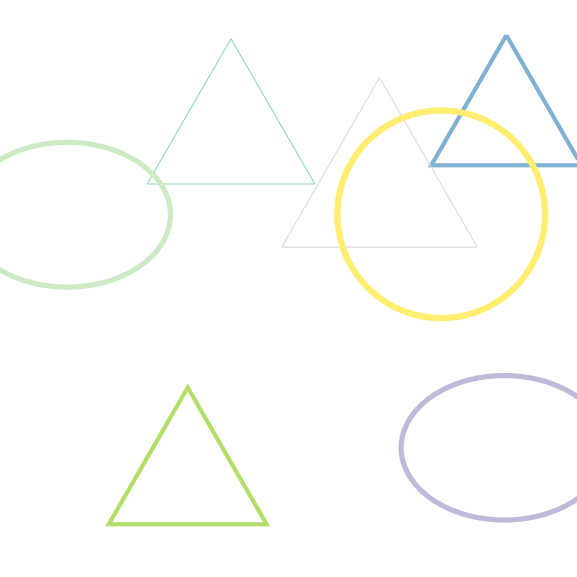[{"shape": "triangle", "thickness": 0.5, "radius": 0.84, "center": [0.4, 0.764]}, {"shape": "oval", "thickness": 2.5, "radius": 0.89, "center": [0.873, 0.224]}, {"shape": "triangle", "thickness": 2, "radius": 0.75, "center": [0.877, 0.788]}, {"shape": "triangle", "thickness": 2, "radius": 0.79, "center": [0.325, 0.17]}, {"shape": "triangle", "thickness": 0.5, "radius": 0.98, "center": [0.657, 0.669]}, {"shape": "oval", "thickness": 2.5, "radius": 0.9, "center": [0.116, 0.627]}, {"shape": "circle", "thickness": 3, "radius": 0.9, "center": [0.764, 0.628]}]